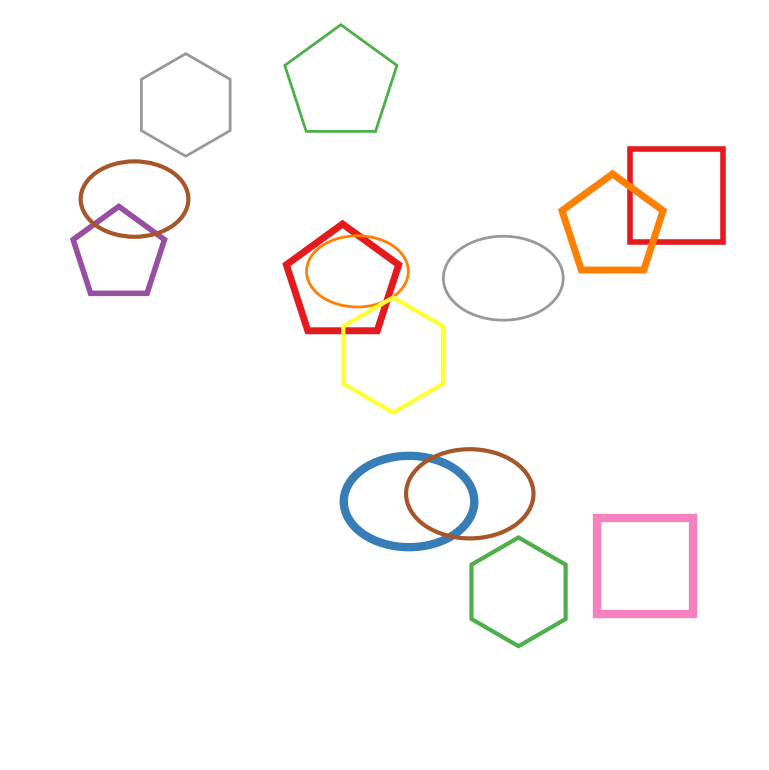[{"shape": "square", "thickness": 2, "radius": 0.3, "center": [0.879, 0.746]}, {"shape": "pentagon", "thickness": 2.5, "radius": 0.38, "center": [0.445, 0.632]}, {"shape": "oval", "thickness": 3, "radius": 0.42, "center": [0.531, 0.349]}, {"shape": "hexagon", "thickness": 1.5, "radius": 0.35, "center": [0.673, 0.231]}, {"shape": "pentagon", "thickness": 1, "radius": 0.38, "center": [0.443, 0.891]}, {"shape": "pentagon", "thickness": 2, "radius": 0.31, "center": [0.154, 0.67]}, {"shape": "pentagon", "thickness": 2.5, "radius": 0.34, "center": [0.796, 0.705]}, {"shape": "oval", "thickness": 1, "radius": 0.33, "center": [0.464, 0.648]}, {"shape": "hexagon", "thickness": 1.5, "radius": 0.37, "center": [0.511, 0.539]}, {"shape": "oval", "thickness": 1.5, "radius": 0.41, "center": [0.61, 0.359]}, {"shape": "oval", "thickness": 1.5, "radius": 0.35, "center": [0.175, 0.741]}, {"shape": "square", "thickness": 3, "radius": 0.31, "center": [0.838, 0.265]}, {"shape": "hexagon", "thickness": 1, "radius": 0.33, "center": [0.241, 0.864]}, {"shape": "oval", "thickness": 1, "radius": 0.39, "center": [0.654, 0.639]}]